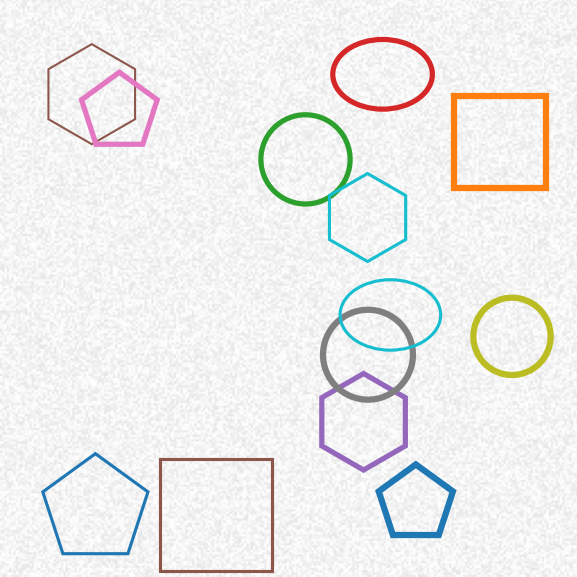[{"shape": "pentagon", "thickness": 3, "radius": 0.34, "center": [0.72, 0.127]}, {"shape": "pentagon", "thickness": 1.5, "radius": 0.48, "center": [0.165, 0.118]}, {"shape": "square", "thickness": 3, "radius": 0.4, "center": [0.865, 0.753]}, {"shape": "circle", "thickness": 2.5, "radius": 0.39, "center": [0.529, 0.723]}, {"shape": "oval", "thickness": 2.5, "radius": 0.43, "center": [0.662, 0.87]}, {"shape": "hexagon", "thickness": 2.5, "radius": 0.42, "center": [0.63, 0.269]}, {"shape": "square", "thickness": 1.5, "radius": 0.49, "center": [0.373, 0.107]}, {"shape": "hexagon", "thickness": 1, "radius": 0.43, "center": [0.159, 0.836]}, {"shape": "pentagon", "thickness": 2.5, "radius": 0.34, "center": [0.207, 0.805]}, {"shape": "circle", "thickness": 3, "radius": 0.39, "center": [0.637, 0.385]}, {"shape": "circle", "thickness": 3, "radius": 0.33, "center": [0.887, 0.417]}, {"shape": "hexagon", "thickness": 1.5, "radius": 0.38, "center": [0.636, 0.622]}, {"shape": "oval", "thickness": 1.5, "radius": 0.44, "center": [0.676, 0.454]}]